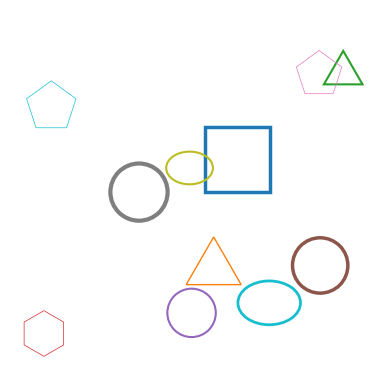[{"shape": "square", "thickness": 2.5, "radius": 0.42, "center": [0.617, 0.587]}, {"shape": "triangle", "thickness": 1, "radius": 0.41, "center": [0.555, 0.302]}, {"shape": "triangle", "thickness": 1.5, "radius": 0.29, "center": [0.891, 0.81]}, {"shape": "hexagon", "thickness": 0.5, "radius": 0.3, "center": [0.114, 0.134]}, {"shape": "circle", "thickness": 1.5, "radius": 0.31, "center": [0.498, 0.187]}, {"shape": "circle", "thickness": 2.5, "radius": 0.36, "center": [0.832, 0.311]}, {"shape": "pentagon", "thickness": 0.5, "radius": 0.31, "center": [0.829, 0.807]}, {"shape": "circle", "thickness": 3, "radius": 0.37, "center": [0.361, 0.501]}, {"shape": "oval", "thickness": 1.5, "radius": 0.3, "center": [0.492, 0.564]}, {"shape": "pentagon", "thickness": 0.5, "radius": 0.34, "center": [0.133, 0.723]}, {"shape": "oval", "thickness": 2, "radius": 0.41, "center": [0.699, 0.213]}]